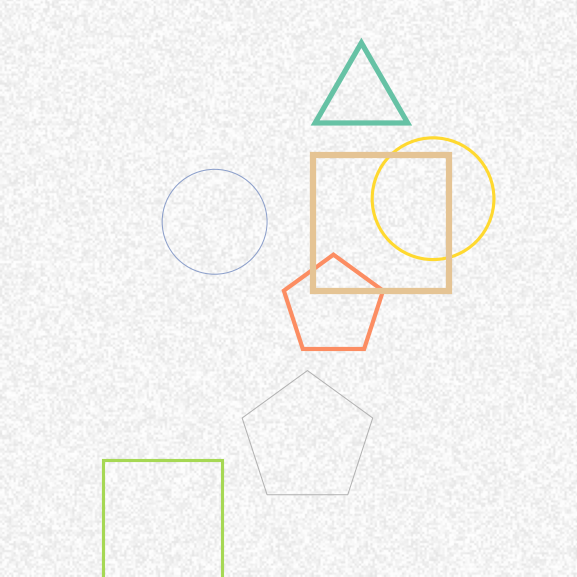[{"shape": "triangle", "thickness": 2.5, "radius": 0.46, "center": [0.626, 0.832]}, {"shape": "pentagon", "thickness": 2, "radius": 0.45, "center": [0.577, 0.468]}, {"shape": "circle", "thickness": 0.5, "radius": 0.45, "center": [0.372, 0.615]}, {"shape": "square", "thickness": 1.5, "radius": 0.51, "center": [0.281, 0.101]}, {"shape": "circle", "thickness": 1.5, "radius": 0.53, "center": [0.75, 0.655]}, {"shape": "square", "thickness": 3, "radius": 0.59, "center": [0.66, 0.613]}, {"shape": "pentagon", "thickness": 0.5, "radius": 0.59, "center": [0.532, 0.239]}]